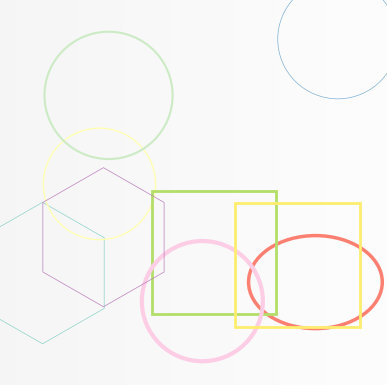[{"shape": "hexagon", "thickness": 0.5, "radius": 0.92, "center": [0.11, 0.291]}, {"shape": "circle", "thickness": 1, "radius": 0.72, "center": [0.257, 0.522]}, {"shape": "oval", "thickness": 2.5, "radius": 0.86, "center": [0.814, 0.267]}, {"shape": "circle", "thickness": 0.5, "radius": 0.77, "center": [0.872, 0.898]}, {"shape": "square", "thickness": 2, "radius": 0.8, "center": [0.553, 0.344]}, {"shape": "circle", "thickness": 3, "radius": 0.78, "center": [0.522, 0.218]}, {"shape": "hexagon", "thickness": 0.5, "radius": 0.9, "center": [0.267, 0.384]}, {"shape": "circle", "thickness": 1.5, "radius": 0.83, "center": [0.28, 0.752]}, {"shape": "square", "thickness": 2, "radius": 0.8, "center": [0.767, 0.312]}]